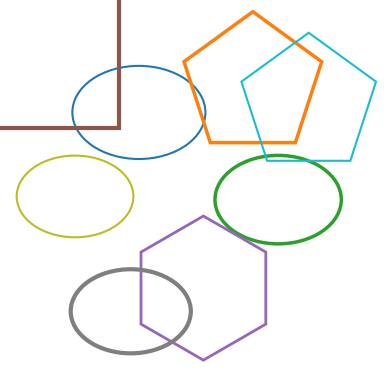[{"shape": "oval", "thickness": 1.5, "radius": 0.86, "center": [0.361, 0.708]}, {"shape": "pentagon", "thickness": 2.5, "radius": 0.94, "center": [0.657, 0.782]}, {"shape": "oval", "thickness": 2.5, "radius": 0.82, "center": [0.722, 0.482]}, {"shape": "hexagon", "thickness": 2, "radius": 0.94, "center": [0.528, 0.252]}, {"shape": "square", "thickness": 3, "radius": 0.95, "center": [0.12, 0.859]}, {"shape": "oval", "thickness": 3, "radius": 0.78, "center": [0.34, 0.191]}, {"shape": "oval", "thickness": 1.5, "radius": 0.76, "center": [0.195, 0.49]}, {"shape": "pentagon", "thickness": 1.5, "radius": 0.92, "center": [0.802, 0.731]}]